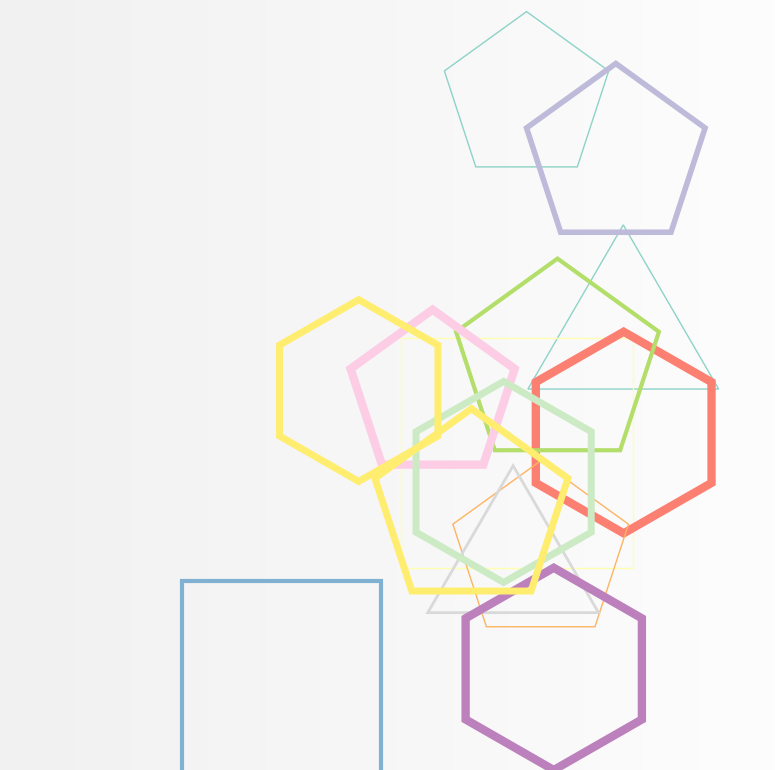[{"shape": "triangle", "thickness": 0.5, "radius": 0.71, "center": [0.804, 0.566]}, {"shape": "pentagon", "thickness": 0.5, "radius": 0.56, "center": [0.679, 0.873]}, {"shape": "square", "thickness": 0.5, "radius": 0.75, "center": [0.667, 0.412]}, {"shape": "pentagon", "thickness": 2, "radius": 0.61, "center": [0.795, 0.796]}, {"shape": "hexagon", "thickness": 3, "radius": 0.65, "center": [0.805, 0.438]}, {"shape": "square", "thickness": 1.5, "radius": 0.64, "center": [0.363, 0.116]}, {"shape": "pentagon", "thickness": 0.5, "radius": 0.6, "center": [0.698, 0.282]}, {"shape": "pentagon", "thickness": 1.5, "radius": 0.69, "center": [0.719, 0.527]}, {"shape": "pentagon", "thickness": 3, "radius": 0.56, "center": [0.558, 0.487]}, {"shape": "triangle", "thickness": 1, "radius": 0.64, "center": [0.662, 0.268]}, {"shape": "hexagon", "thickness": 3, "radius": 0.66, "center": [0.715, 0.131]}, {"shape": "hexagon", "thickness": 2.5, "radius": 0.65, "center": [0.65, 0.374]}, {"shape": "hexagon", "thickness": 2.5, "radius": 0.59, "center": [0.463, 0.493]}, {"shape": "pentagon", "thickness": 2.5, "radius": 0.65, "center": [0.608, 0.338]}]